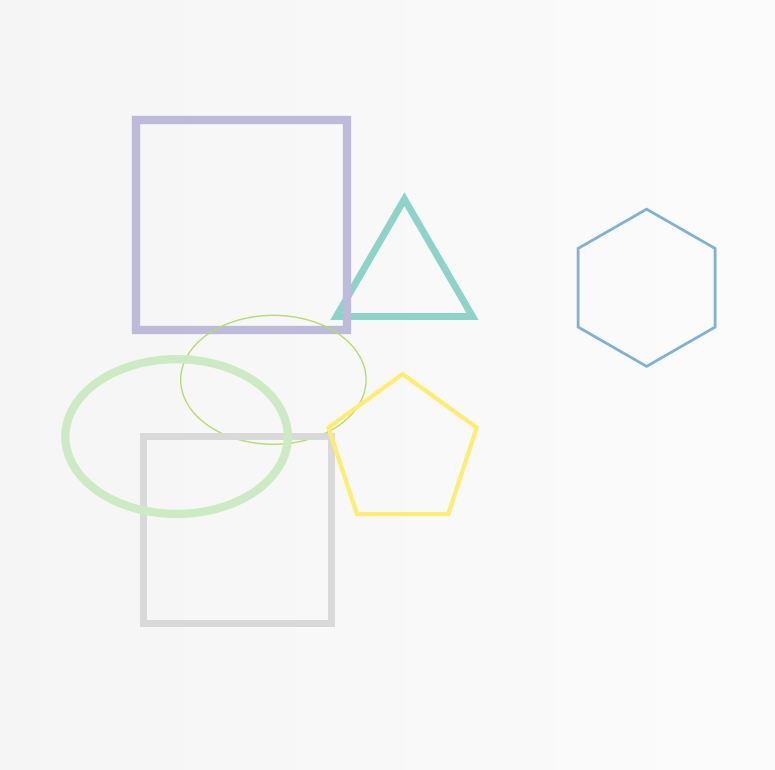[{"shape": "triangle", "thickness": 2.5, "radius": 0.51, "center": [0.522, 0.64]}, {"shape": "square", "thickness": 3, "radius": 0.68, "center": [0.311, 0.707]}, {"shape": "hexagon", "thickness": 1, "radius": 0.51, "center": [0.834, 0.626]}, {"shape": "oval", "thickness": 0.5, "radius": 0.6, "center": [0.353, 0.507]}, {"shape": "square", "thickness": 2.5, "radius": 0.61, "center": [0.305, 0.312]}, {"shape": "oval", "thickness": 3, "radius": 0.72, "center": [0.228, 0.433]}, {"shape": "pentagon", "thickness": 1.5, "radius": 0.5, "center": [0.519, 0.414]}]